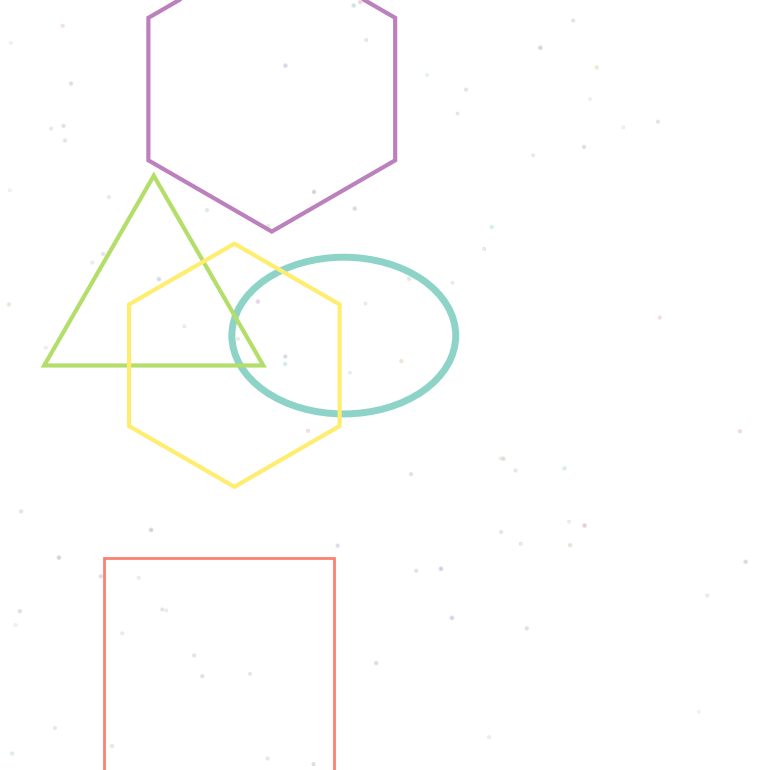[{"shape": "oval", "thickness": 2.5, "radius": 0.73, "center": [0.447, 0.564]}, {"shape": "square", "thickness": 1, "radius": 0.75, "center": [0.284, 0.126]}, {"shape": "triangle", "thickness": 1.5, "radius": 0.82, "center": [0.2, 0.607]}, {"shape": "hexagon", "thickness": 1.5, "radius": 0.93, "center": [0.353, 0.884]}, {"shape": "hexagon", "thickness": 1.5, "radius": 0.79, "center": [0.304, 0.526]}]